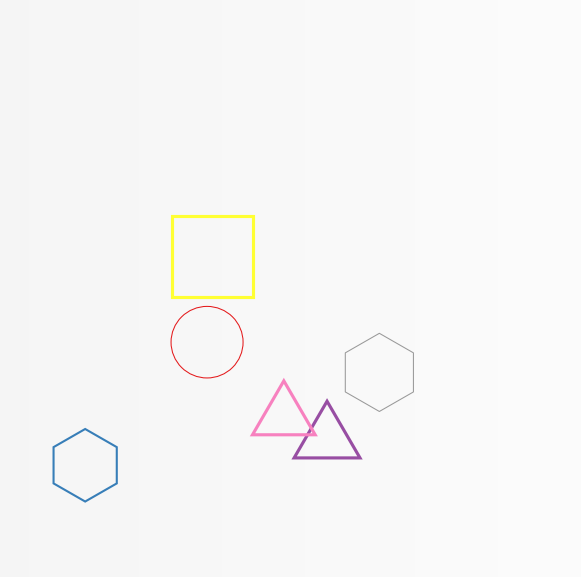[{"shape": "circle", "thickness": 0.5, "radius": 0.31, "center": [0.356, 0.407]}, {"shape": "hexagon", "thickness": 1, "radius": 0.31, "center": [0.147, 0.193]}, {"shape": "triangle", "thickness": 1.5, "radius": 0.33, "center": [0.563, 0.239]}, {"shape": "square", "thickness": 1.5, "radius": 0.35, "center": [0.365, 0.555]}, {"shape": "triangle", "thickness": 1.5, "radius": 0.31, "center": [0.488, 0.277]}, {"shape": "hexagon", "thickness": 0.5, "radius": 0.34, "center": [0.653, 0.354]}]